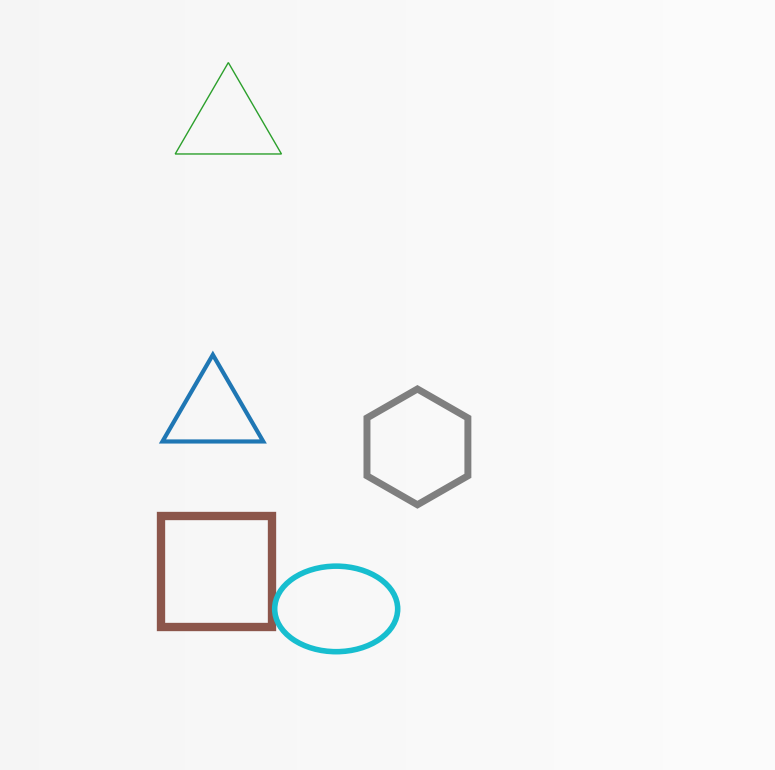[{"shape": "triangle", "thickness": 1.5, "radius": 0.38, "center": [0.275, 0.464]}, {"shape": "triangle", "thickness": 0.5, "radius": 0.4, "center": [0.295, 0.84]}, {"shape": "square", "thickness": 3, "radius": 0.36, "center": [0.28, 0.258]}, {"shape": "hexagon", "thickness": 2.5, "radius": 0.38, "center": [0.539, 0.42]}, {"shape": "oval", "thickness": 2, "radius": 0.4, "center": [0.434, 0.209]}]